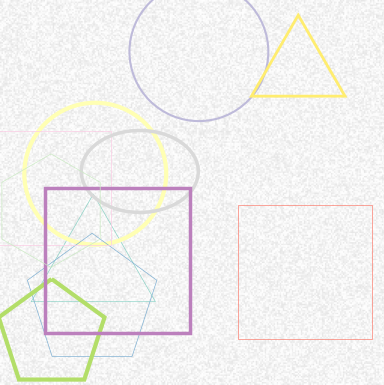[{"shape": "triangle", "thickness": 0.5, "radius": 0.93, "center": [0.242, 0.31]}, {"shape": "circle", "thickness": 3, "radius": 0.92, "center": [0.247, 0.549]}, {"shape": "circle", "thickness": 1.5, "radius": 0.9, "center": [0.517, 0.866]}, {"shape": "square", "thickness": 0.5, "radius": 0.87, "center": [0.792, 0.293]}, {"shape": "pentagon", "thickness": 0.5, "radius": 0.88, "center": [0.239, 0.217]}, {"shape": "pentagon", "thickness": 3, "radius": 0.72, "center": [0.134, 0.131]}, {"shape": "square", "thickness": 0.5, "radius": 0.74, "center": [0.142, 0.512]}, {"shape": "oval", "thickness": 2.5, "radius": 0.76, "center": [0.363, 0.555]}, {"shape": "square", "thickness": 2.5, "radius": 0.94, "center": [0.305, 0.324]}, {"shape": "hexagon", "thickness": 0.5, "radius": 0.74, "center": [0.133, 0.453]}, {"shape": "triangle", "thickness": 2, "radius": 0.7, "center": [0.775, 0.82]}]